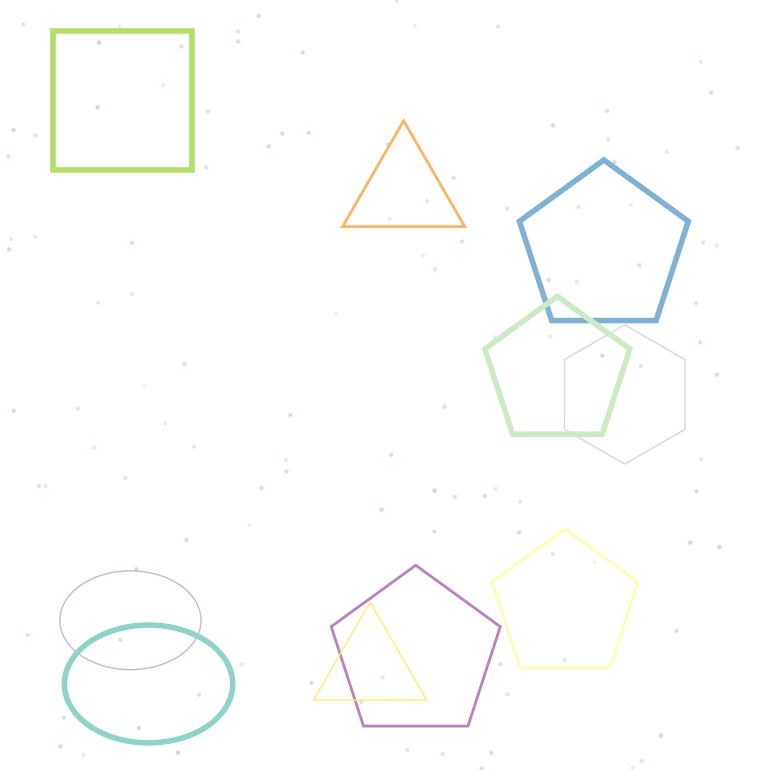[{"shape": "oval", "thickness": 2, "radius": 0.55, "center": [0.193, 0.112]}, {"shape": "pentagon", "thickness": 1, "radius": 0.5, "center": [0.734, 0.214]}, {"shape": "oval", "thickness": 0.5, "radius": 0.46, "center": [0.169, 0.194]}, {"shape": "pentagon", "thickness": 2, "radius": 0.58, "center": [0.784, 0.677]}, {"shape": "triangle", "thickness": 1, "radius": 0.46, "center": [0.524, 0.752]}, {"shape": "square", "thickness": 2, "radius": 0.45, "center": [0.159, 0.869]}, {"shape": "hexagon", "thickness": 0.5, "radius": 0.45, "center": [0.811, 0.488]}, {"shape": "pentagon", "thickness": 1, "radius": 0.58, "center": [0.54, 0.15]}, {"shape": "pentagon", "thickness": 2, "radius": 0.49, "center": [0.724, 0.516]}, {"shape": "triangle", "thickness": 0.5, "radius": 0.42, "center": [0.481, 0.133]}]